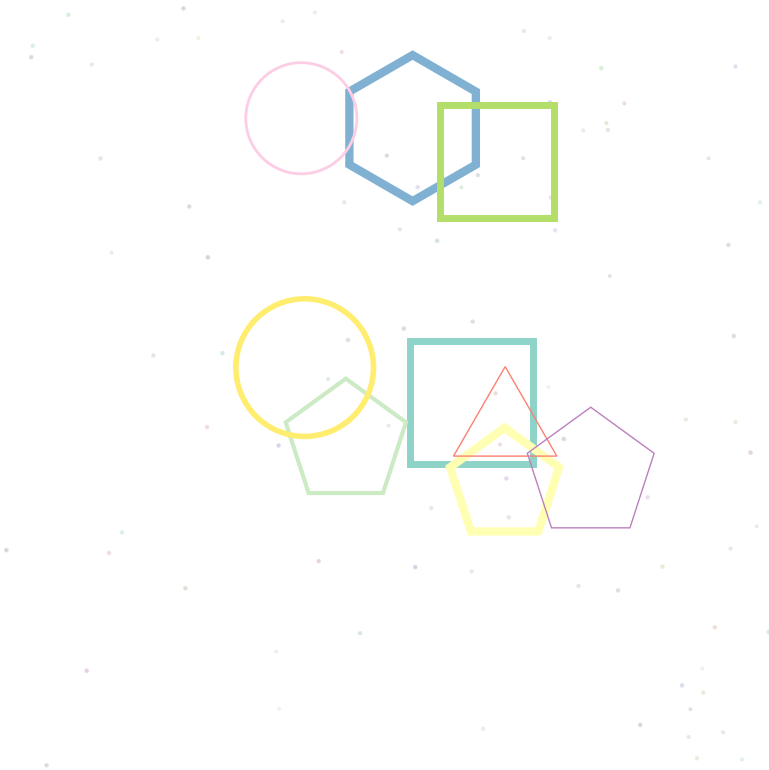[{"shape": "square", "thickness": 2.5, "radius": 0.4, "center": [0.612, 0.478]}, {"shape": "pentagon", "thickness": 3, "radius": 0.37, "center": [0.655, 0.37]}, {"shape": "triangle", "thickness": 0.5, "radius": 0.39, "center": [0.656, 0.446]}, {"shape": "hexagon", "thickness": 3, "radius": 0.47, "center": [0.536, 0.834]}, {"shape": "square", "thickness": 2.5, "radius": 0.37, "center": [0.645, 0.79]}, {"shape": "circle", "thickness": 1, "radius": 0.36, "center": [0.391, 0.846]}, {"shape": "pentagon", "thickness": 0.5, "radius": 0.43, "center": [0.767, 0.385]}, {"shape": "pentagon", "thickness": 1.5, "radius": 0.41, "center": [0.449, 0.426]}, {"shape": "circle", "thickness": 2, "radius": 0.45, "center": [0.396, 0.523]}]